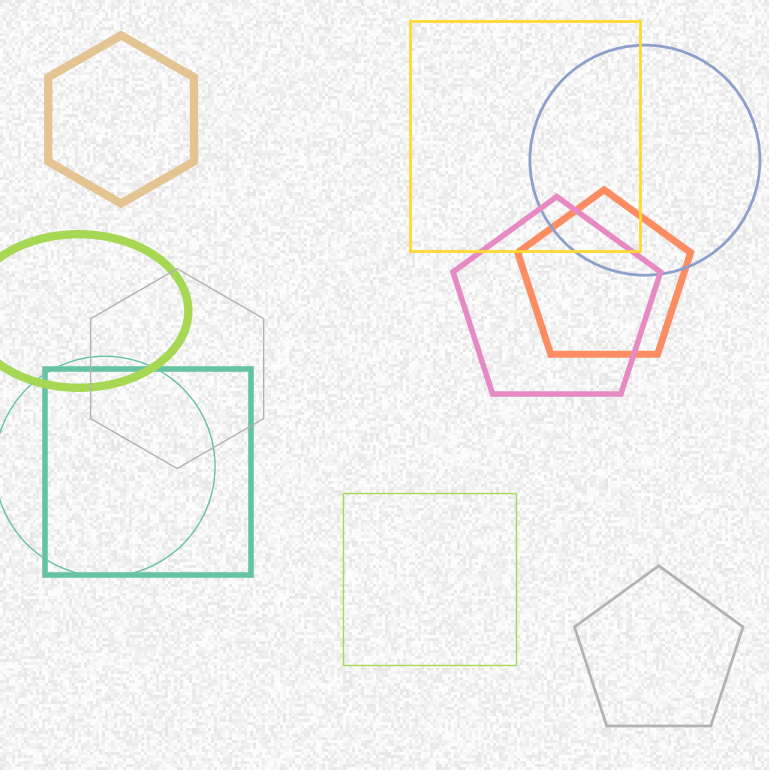[{"shape": "circle", "thickness": 0.5, "radius": 0.72, "center": [0.136, 0.394]}, {"shape": "square", "thickness": 2, "radius": 0.67, "center": [0.192, 0.387]}, {"shape": "pentagon", "thickness": 2.5, "radius": 0.59, "center": [0.785, 0.635]}, {"shape": "circle", "thickness": 1, "radius": 0.75, "center": [0.838, 0.792]}, {"shape": "pentagon", "thickness": 2, "radius": 0.71, "center": [0.723, 0.603]}, {"shape": "square", "thickness": 0.5, "radius": 0.56, "center": [0.558, 0.248]}, {"shape": "oval", "thickness": 3, "radius": 0.71, "center": [0.102, 0.596]}, {"shape": "square", "thickness": 1, "radius": 0.75, "center": [0.681, 0.823]}, {"shape": "hexagon", "thickness": 3, "radius": 0.55, "center": [0.157, 0.845]}, {"shape": "hexagon", "thickness": 0.5, "radius": 0.65, "center": [0.23, 0.521]}, {"shape": "pentagon", "thickness": 1, "radius": 0.58, "center": [0.856, 0.15]}]